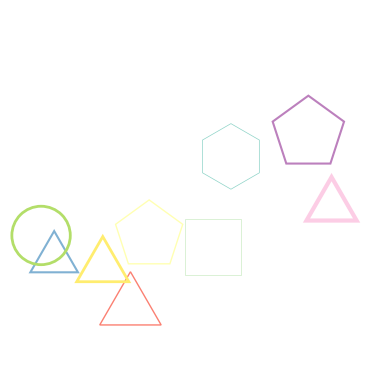[{"shape": "hexagon", "thickness": 0.5, "radius": 0.43, "center": [0.6, 0.594]}, {"shape": "pentagon", "thickness": 1, "radius": 0.46, "center": [0.387, 0.389]}, {"shape": "triangle", "thickness": 1, "radius": 0.46, "center": [0.339, 0.202]}, {"shape": "triangle", "thickness": 1.5, "radius": 0.36, "center": [0.141, 0.328]}, {"shape": "circle", "thickness": 2, "radius": 0.38, "center": [0.107, 0.388]}, {"shape": "triangle", "thickness": 3, "radius": 0.38, "center": [0.861, 0.465]}, {"shape": "pentagon", "thickness": 1.5, "radius": 0.49, "center": [0.801, 0.654]}, {"shape": "square", "thickness": 0.5, "radius": 0.36, "center": [0.553, 0.359]}, {"shape": "triangle", "thickness": 2, "radius": 0.39, "center": [0.267, 0.307]}]